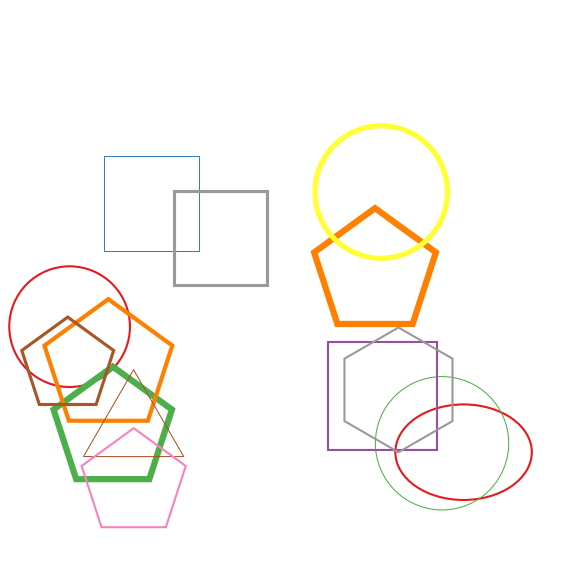[{"shape": "circle", "thickness": 1, "radius": 0.52, "center": [0.121, 0.434]}, {"shape": "oval", "thickness": 1, "radius": 0.59, "center": [0.803, 0.216]}, {"shape": "square", "thickness": 0.5, "radius": 0.41, "center": [0.263, 0.647]}, {"shape": "pentagon", "thickness": 3, "radius": 0.54, "center": [0.195, 0.257]}, {"shape": "circle", "thickness": 0.5, "radius": 0.58, "center": [0.765, 0.232]}, {"shape": "square", "thickness": 1, "radius": 0.47, "center": [0.663, 0.314]}, {"shape": "pentagon", "thickness": 2, "radius": 0.58, "center": [0.188, 0.365]}, {"shape": "pentagon", "thickness": 3, "radius": 0.55, "center": [0.649, 0.528]}, {"shape": "circle", "thickness": 2.5, "radius": 0.57, "center": [0.66, 0.667]}, {"shape": "pentagon", "thickness": 1.5, "radius": 0.42, "center": [0.117, 0.366]}, {"shape": "triangle", "thickness": 0.5, "radius": 0.5, "center": [0.231, 0.259]}, {"shape": "pentagon", "thickness": 1, "radius": 0.47, "center": [0.232, 0.163]}, {"shape": "hexagon", "thickness": 1, "radius": 0.54, "center": [0.69, 0.324]}, {"shape": "square", "thickness": 1.5, "radius": 0.41, "center": [0.382, 0.587]}]